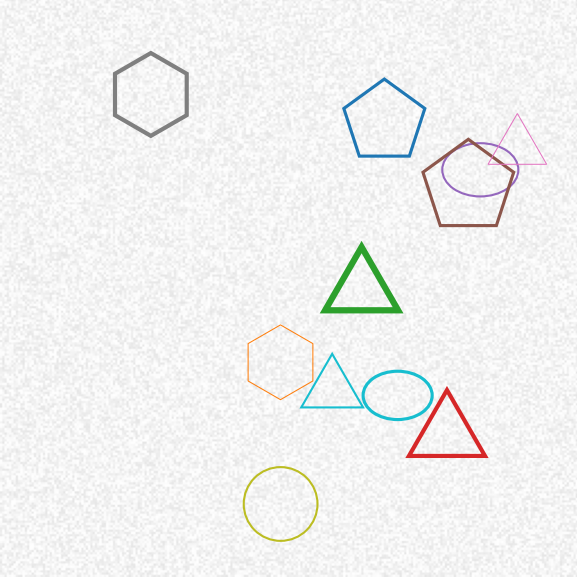[{"shape": "pentagon", "thickness": 1.5, "radius": 0.37, "center": [0.666, 0.788]}, {"shape": "hexagon", "thickness": 0.5, "radius": 0.32, "center": [0.486, 0.372]}, {"shape": "triangle", "thickness": 3, "radius": 0.36, "center": [0.626, 0.498]}, {"shape": "triangle", "thickness": 2, "radius": 0.38, "center": [0.774, 0.248]}, {"shape": "oval", "thickness": 1, "radius": 0.33, "center": [0.832, 0.705]}, {"shape": "pentagon", "thickness": 1.5, "radius": 0.41, "center": [0.811, 0.675]}, {"shape": "triangle", "thickness": 0.5, "radius": 0.29, "center": [0.896, 0.744]}, {"shape": "hexagon", "thickness": 2, "radius": 0.36, "center": [0.261, 0.836]}, {"shape": "circle", "thickness": 1, "radius": 0.32, "center": [0.486, 0.126]}, {"shape": "oval", "thickness": 1.5, "radius": 0.3, "center": [0.689, 0.314]}, {"shape": "triangle", "thickness": 1, "radius": 0.31, "center": [0.575, 0.325]}]